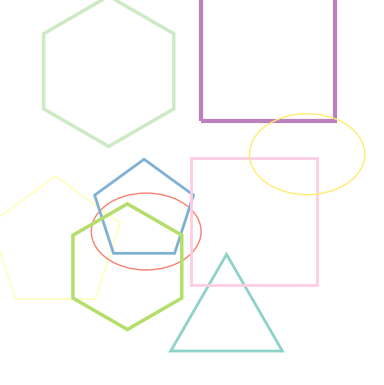[{"shape": "triangle", "thickness": 2, "radius": 0.84, "center": [0.588, 0.172]}, {"shape": "pentagon", "thickness": 1, "radius": 0.88, "center": [0.144, 0.366]}, {"shape": "oval", "thickness": 1, "radius": 0.71, "center": [0.38, 0.399]}, {"shape": "pentagon", "thickness": 2, "radius": 0.68, "center": [0.374, 0.451]}, {"shape": "hexagon", "thickness": 2.5, "radius": 0.82, "center": [0.331, 0.307]}, {"shape": "square", "thickness": 2, "radius": 0.82, "center": [0.659, 0.425]}, {"shape": "square", "thickness": 3, "radius": 0.87, "center": [0.696, 0.86]}, {"shape": "hexagon", "thickness": 2.5, "radius": 0.98, "center": [0.282, 0.815]}, {"shape": "oval", "thickness": 1, "radius": 0.75, "center": [0.798, 0.6]}]